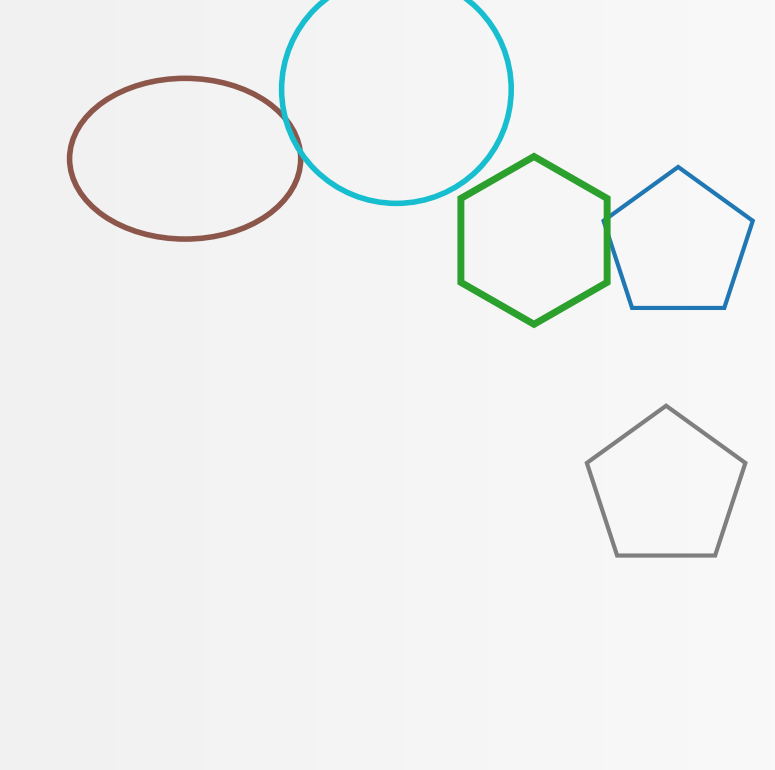[{"shape": "pentagon", "thickness": 1.5, "radius": 0.51, "center": [0.875, 0.682]}, {"shape": "hexagon", "thickness": 2.5, "radius": 0.54, "center": [0.689, 0.688]}, {"shape": "oval", "thickness": 2, "radius": 0.75, "center": [0.239, 0.794]}, {"shape": "pentagon", "thickness": 1.5, "radius": 0.54, "center": [0.859, 0.366]}, {"shape": "circle", "thickness": 2, "radius": 0.74, "center": [0.511, 0.884]}]